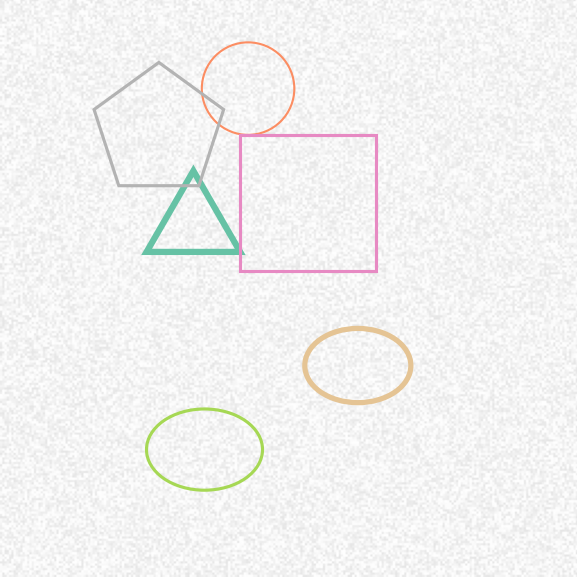[{"shape": "triangle", "thickness": 3, "radius": 0.47, "center": [0.335, 0.61]}, {"shape": "circle", "thickness": 1, "radius": 0.4, "center": [0.43, 0.846]}, {"shape": "square", "thickness": 1.5, "radius": 0.59, "center": [0.533, 0.648]}, {"shape": "oval", "thickness": 1.5, "radius": 0.5, "center": [0.354, 0.221]}, {"shape": "oval", "thickness": 2.5, "radius": 0.46, "center": [0.62, 0.366]}, {"shape": "pentagon", "thickness": 1.5, "radius": 0.59, "center": [0.275, 0.773]}]